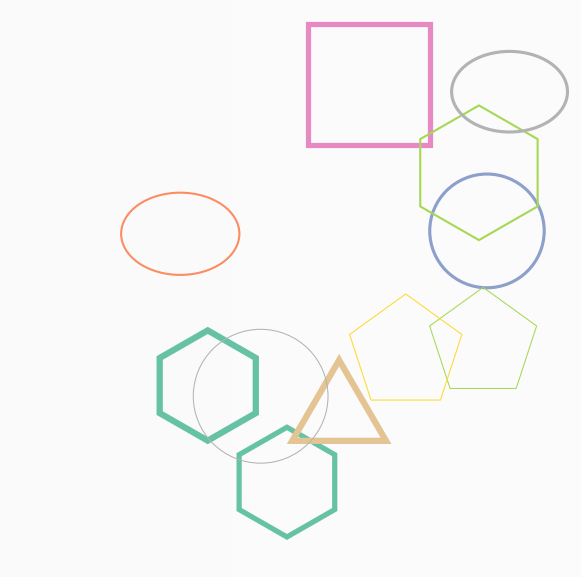[{"shape": "hexagon", "thickness": 2.5, "radius": 0.47, "center": [0.494, 0.164]}, {"shape": "hexagon", "thickness": 3, "radius": 0.48, "center": [0.357, 0.332]}, {"shape": "oval", "thickness": 1, "radius": 0.51, "center": [0.31, 0.594]}, {"shape": "circle", "thickness": 1.5, "radius": 0.49, "center": [0.838, 0.599]}, {"shape": "square", "thickness": 2.5, "radius": 0.52, "center": [0.635, 0.853]}, {"shape": "pentagon", "thickness": 0.5, "radius": 0.48, "center": [0.831, 0.405]}, {"shape": "hexagon", "thickness": 1, "radius": 0.58, "center": [0.824, 0.7]}, {"shape": "pentagon", "thickness": 0.5, "radius": 0.51, "center": [0.698, 0.389]}, {"shape": "triangle", "thickness": 3, "radius": 0.47, "center": [0.583, 0.282]}, {"shape": "circle", "thickness": 0.5, "radius": 0.58, "center": [0.448, 0.313]}, {"shape": "oval", "thickness": 1.5, "radius": 0.5, "center": [0.877, 0.84]}]